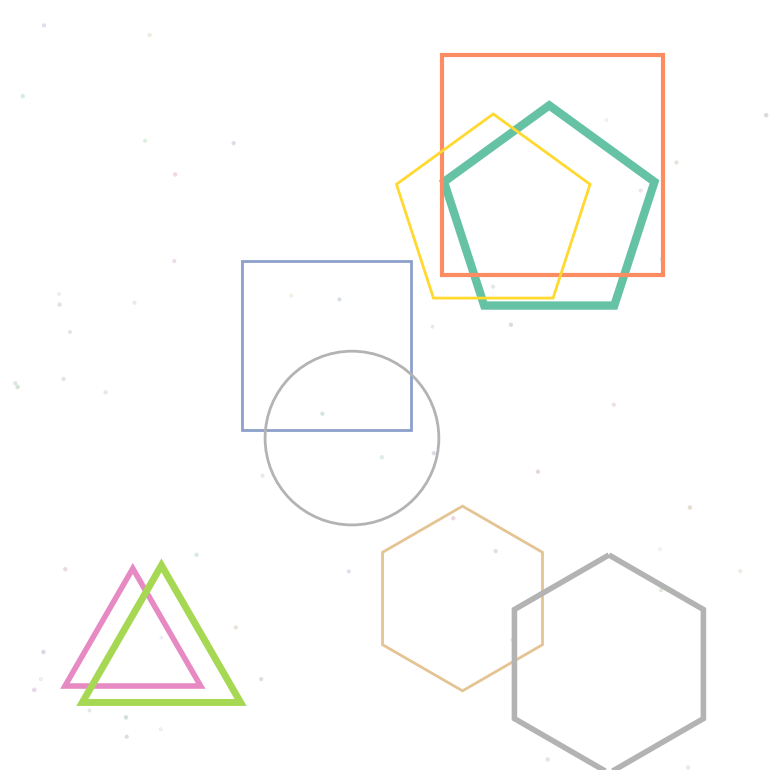[{"shape": "pentagon", "thickness": 3, "radius": 0.72, "center": [0.713, 0.719]}, {"shape": "square", "thickness": 1.5, "radius": 0.72, "center": [0.718, 0.786]}, {"shape": "square", "thickness": 1, "radius": 0.55, "center": [0.424, 0.551]}, {"shape": "triangle", "thickness": 2, "radius": 0.51, "center": [0.172, 0.16]}, {"shape": "triangle", "thickness": 2.5, "radius": 0.59, "center": [0.21, 0.147]}, {"shape": "pentagon", "thickness": 1, "radius": 0.66, "center": [0.641, 0.72]}, {"shape": "hexagon", "thickness": 1, "radius": 0.6, "center": [0.601, 0.223]}, {"shape": "circle", "thickness": 1, "radius": 0.56, "center": [0.457, 0.431]}, {"shape": "hexagon", "thickness": 2, "radius": 0.71, "center": [0.791, 0.138]}]